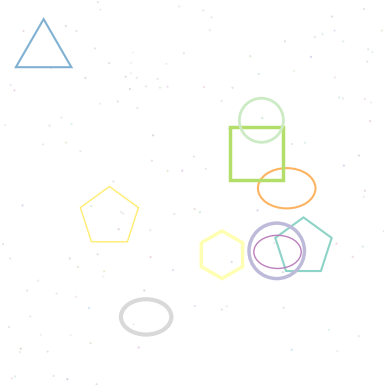[{"shape": "pentagon", "thickness": 1.5, "radius": 0.39, "center": [0.788, 0.358]}, {"shape": "hexagon", "thickness": 2.5, "radius": 0.31, "center": [0.577, 0.338]}, {"shape": "circle", "thickness": 2.5, "radius": 0.36, "center": [0.719, 0.348]}, {"shape": "triangle", "thickness": 1.5, "radius": 0.42, "center": [0.113, 0.867]}, {"shape": "oval", "thickness": 1.5, "radius": 0.37, "center": [0.745, 0.511]}, {"shape": "square", "thickness": 2.5, "radius": 0.34, "center": [0.666, 0.601]}, {"shape": "oval", "thickness": 3, "radius": 0.33, "center": [0.38, 0.177]}, {"shape": "oval", "thickness": 1, "radius": 0.31, "center": [0.721, 0.346]}, {"shape": "circle", "thickness": 2, "radius": 0.29, "center": [0.679, 0.688]}, {"shape": "pentagon", "thickness": 1, "radius": 0.4, "center": [0.284, 0.436]}]